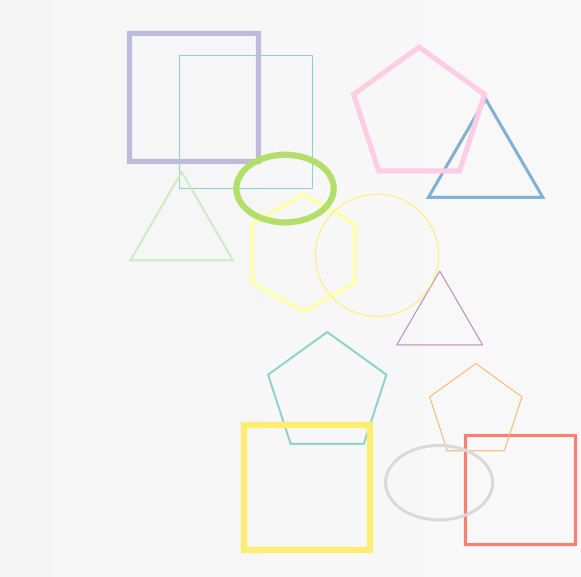[{"shape": "square", "thickness": 0.5, "radius": 0.57, "center": [0.423, 0.789]}, {"shape": "pentagon", "thickness": 1, "radius": 0.54, "center": [0.563, 0.317]}, {"shape": "hexagon", "thickness": 2, "radius": 0.51, "center": [0.522, 0.561]}, {"shape": "square", "thickness": 2.5, "radius": 0.55, "center": [0.333, 0.831]}, {"shape": "square", "thickness": 1.5, "radius": 0.47, "center": [0.894, 0.152]}, {"shape": "triangle", "thickness": 1.5, "radius": 0.57, "center": [0.835, 0.714]}, {"shape": "pentagon", "thickness": 0.5, "radius": 0.42, "center": [0.819, 0.286]}, {"shape": "oval", "thickness": 3, "radius": 0.42, "center": [0.49, 0.673]}, {"shape": "pentagon", "thickness": 2.5, "radius": 0.59, "center": [0.721, 0.799]}, {"shape": "oval", "thickness": 1.5, "radius": 0.46, "center": [0.756, 0.163]}, {"shape": "triangle", "thickness": 0.5, "radius": 0.43, "center": [0.757, 0.445]}, {"shape": "triangle", "thickness": 1, "radius": 0.51, "center": [0.313, 0.599]}, {"shape": "circle", "thickness": 0.5, "radius": 0.53, "center": [0.649, 0.557]}, {"shape": "square", "thickness": 3, "radius": 0.54, "center": [0.528, 0.155]}]